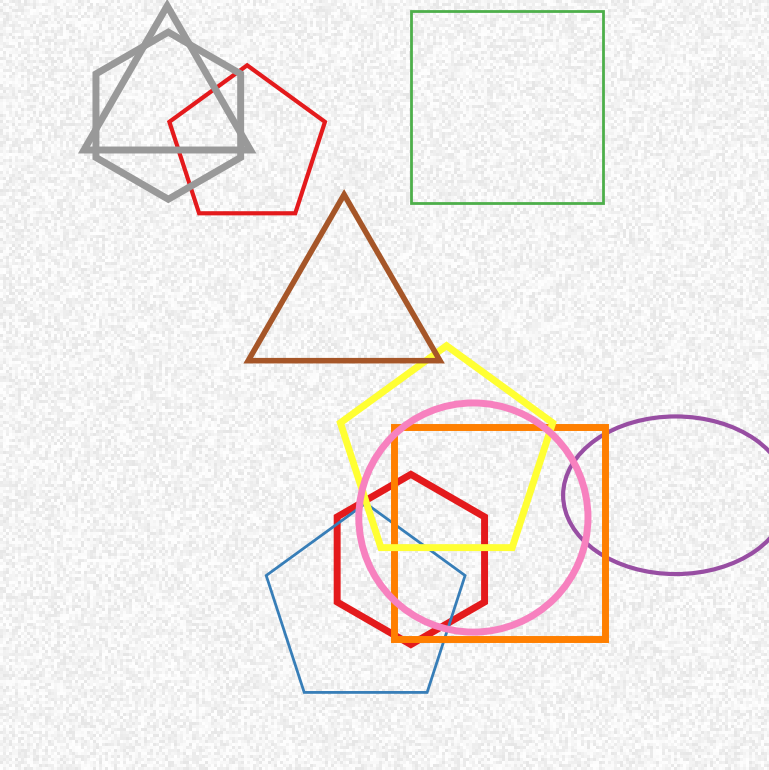[{"shape": "hexagon", "thickness": 2.5, "radius": 0.55, "center": [0.534, 0.273]}, {"shape": "pentagon", "thickness": 1.5, "radius": 0.53, "center": [0.321, 0.809]}, {"shape": "pentagon", "thickness": 1, "radius": 0.68, "center": [0.475, 0.211]}, {"shape": "square", "thickness": 1, "radius": 0.62, "center": [0.659, 0.861]}, {"shape": "oval", "thickness": 1.5, "radius": 0.73, "center": [0.878, 0.357]}, {"shape": "square", "thickness": 2.5, "radius": 0.69, "center": [0.649, 0.308]}, {"shape": "pentagon", "thickness": 2.5, "radius": 0.72, "center": [0.58, 0.406]}, {"shape": "triangle", "thickness": 2, "radius": 0.72, "center": [0.447, 0.603]}, {"shape": "circle", "thickness": 2.5, "radius": 0.74, "center": [0.615, 0.328]}, {"shape": "triangle", "thickness": 2.5, "radius": 0.62, "center": [0.217, 0.868]}, {"shape": "hexagon", "thickness": 2.5, "radius": 0.54, "center": [0.219, 0.85]}]